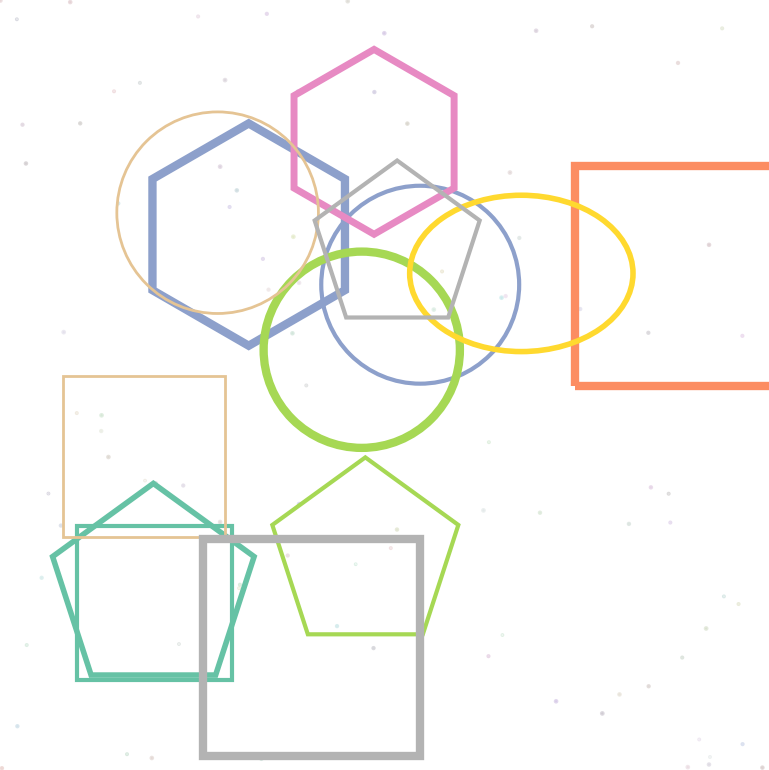[{"shape": "pentagon", "thickness": 2, "radius": 0.69, "center": [0.199, 0.235]}, {"shape": "square", "thickness": 1.5, "radius": 0.5, "center": [0.201, 0.217]}, {"shape": "square", "thickness": 3, "radius": 0.71, "center": [0.889, 0.642]}, {"shape": "circle", "thickness": 1.5, "radius": 0.64, "center": [0.546, 0.63]}, {"shape": "hexagon", "thickness": 3, "radius": 0.72, "center": [0.323, 0.695]}, {"shape": "hexagon", "thickness": 2.5, "radius": 0.6, "center": [0.486, 0.816]}, {"shape": "pentagon", "thickness": 1.5, "radius": 0.64, "center": [0.474, 0.279]}, {"shape": "circle", "thickness": 3, "radius": 0.64, "center": [0.47, 0.546]}, {"shape": "oval", "thickness": 2, "radius": 0.73, "center": [0.677, 0.645]}, {"shape": "circle", "thickness": 1, "radius": 0.65, "center": [0.283, 0.724]}, {"shape": "square", "thickness": 1, "radius": 0.53, "center": [0.187, 0.407]}, {"shape": "pentagon", "thickness": 1.5, "radius": 0.56, "center": [0.516, 0.679]}, {"shape": "square", "thickness": 3, "radius": 0.7, "center": [0.404, 0.159]}]